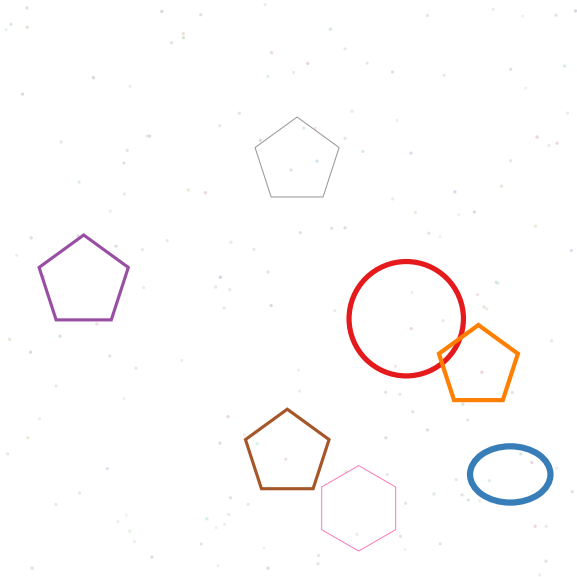[{"shape": "circle", "thickness": 2.5, "radius": 0.5, "center": [0.703, 0.447]}, {"shape": "oval", "thickness": 3, "radius": 0.35, "center": [0.884, 0.178]}, {"shape": "pentagon", "thickness": 1.5, "radius": 0.41, "center": [0.145, 0.511]}, {"shape": "pentagon", "thickness": 2, "radius": 0.36, "center": [0.828, 0.364]}, {"shape": "pentagon", "thickness": 1.5, "radius": 0.38, "center": [0.497, 0.214]}, {"shape": "hexagon", "thickness": 0.5, "radius": 0.37, "center": [0.621, 0.119]}, {"shape": "pentagon", "thickness": 0.5, "radius": 0.38, "center": [0.514, 0.72]}]